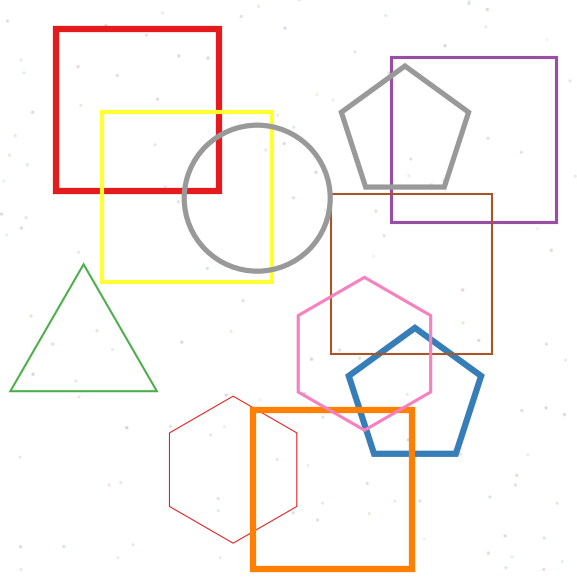[{"shape": "square", "thickness": 3, "radius": 0.7, "center": [0.238, 0.809]}, {"shape": "hexagon", "thickness": 0.5, "radius": 0.64, "center": [0.404, 0.186]}, {"shape": "pentagon", "thickness": 3, "radius": 0.6, "center": [0.719, 0.311]}, {"shape": "triangle", "thickness": 1, "radius": 0.73, "center": [0.145, 0.395]}, {"shape": "square", "thickness": 1.5, "radius": 0.72, "center": [0.82, 0.758]}, {"shape": "square", "thickness": 3, "radius": 0.69, "center": [0.576, 0.152]}, {"shape": "square", "thickness": 2, "radius": 0.74, "center": [0.325, 0.659]}, {"shape": "square", "thickness": 1, "radius": 0.7, "center": [0.713, 0.525]}, {"shape": "hexagon", "thickness": 1.5, "radius": 0.66, "center": [0.631, 0.387]}, {"shape": "circle", "thickness": 2.5, "radius": 0.63, "center": [0.445, 0.656]}, {"shape": "pentagon", "thickness": 2.5, "radius": 0.58, "center": [0.701, 0.769]}]